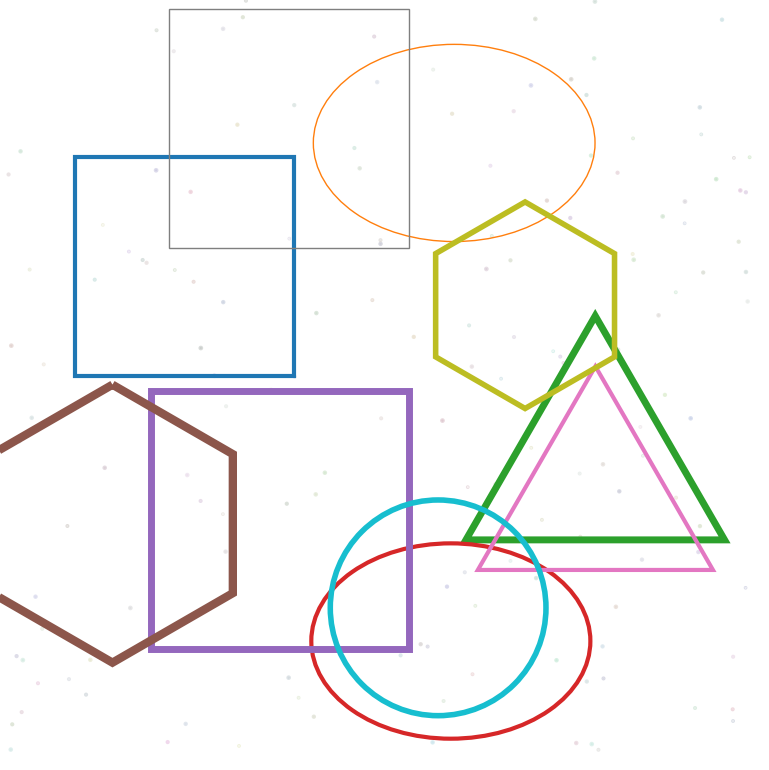[{"shape": "square", "thickness": 1.5, "radius": 0.71, "center": [0.239, 0.654]}, {"shape": "oval", "thickness": 0.5, "radius": 0.91, "center": [0.59, 0.814]}, {"shape": "triangle", "thickness": 2.5, "radius": 0.97, "center": [0.773, 0.396]}, {"shape": "oval", "thickness": 1.5, "radius": 0.91, "center": [0.586, 0.168]}, {"shape": "square", "thickness": 2.5, "radius": 0.84, "center": [0.364, 0.325]}, {"shape": "hexagon", "thickness": 3, "radius": 0.9, "center": [0.146, 0.32]}, {"shape": "triangle", "thickness": 1.5, "radius": 0.88, "center": [0.773, 0.348]}, {"shape": "square", "thickness": 0.5, "radius": 0.78, "center": [0.375, 0.833]}, {"shape": "hexagon", "thickness": 2, "radius": 0.67, "center": [0.682, 0.604]}, {"shape": "circle", "thickness": 2, "radius": 0.7, "center": [0.569, 0.211]}]